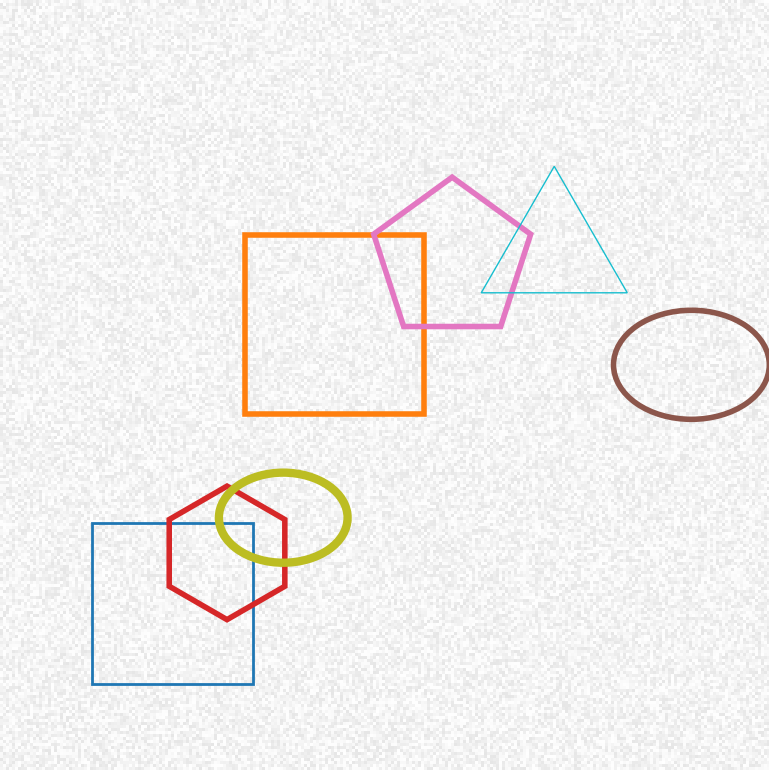[{"shape": "square", "thickness": 1, "radius": 0.52, "center": [0.224, 0.216]}, {"shape": "square", "thickness": 2, "radius": 0.58, "center": [0.434, 0.578]}, {"shape": "hexagon", "thickness": 2, "radius": 0.43, "center": [0.295, 0.282]}, {"shape": "oval", "thickness": 2, "radius": 0.51, "center": [0.898, 0.526]}, {"shape": "pentagon", "thickness": 2, "radius": 0.54, "center": [0.587, 0.663]}, {"shape": "oval", "thickness": 3, "radius": 0.42, "center": [0.368, 0.328]}, {"shape": "triangle", "thickness": 0.5, "radius": 0.55, "center": [0.72, 0.674]}]